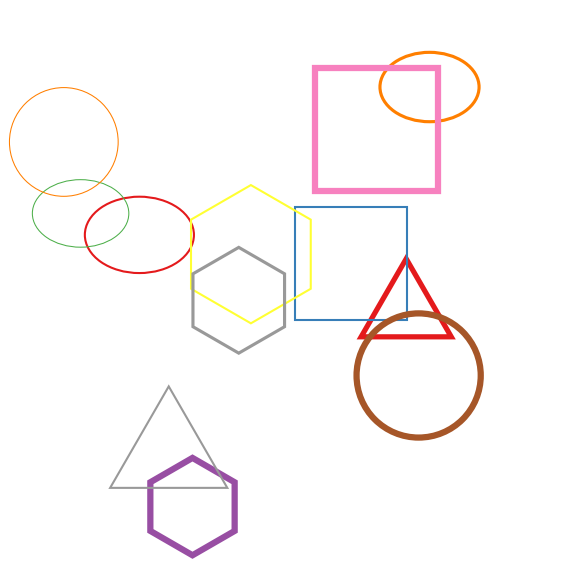[{"shape": "oval", "thickness": 1, "radius": 0.47, "center": [0.241, 0.592]}, {"shape": "triangle", "thickness": 2.5, "radius": 0.45, "center": [0.703, 0.461]}, {"shape": "square", "thickness": 1, "radius": 0.49, "center": [0.608, 0.543]}, {"shape": "oval", "thickness": 0.5, "radius": 0.42, "center": [0.14, 0.63]}, {"shape": "hexagon", "thickness": 3, "radius": 0.42, "center": [0.333, 0.122]}, {"shape": "oval", "thickness": 1.5, "radius": 0.43, "center": [0.744, 0.848]}, {"shape": "circle", "thickness": 0.5, "radius": 0.47, "center": [0.11, 0.753]}, {"shape": "hexagon", "thickness": 1, "radius": 0.6, "center": [0.434, 0.559]}, {"shape": "circle", "thickness": 3, "radius": 0.54, "center": [0.725, 0.349]}, {"shape": "square", "thickness": 3, "radius": 0.53, "center": [0.652, 0.775]}, {"shape": "triangle", "thickness": 1, "radius": 0.59, "center": [0.292, 0.213]}, {"shape": "hexagon", "thickness": 1.5, "radius": 0.46, "center": [0.413, 0.479]}]